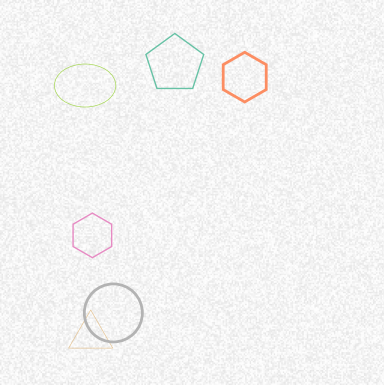[{"shape": "pentagon", "thickness": 1, "radius": 0.39, "center": [0.454, 0.834]}, {"shape": "hexagon", "thickness": 2, "radius": 0.32, "center": [0.636, 0.8]}, {"shape": "hexagon", "thickness": 1, "radius": 0.29, "center": [0.24, 0.389]}, {"shape": "oval", "thickness": 0.5, "radius": 0.4, "center": [0.221, 0.778]}, {"shape": "triangle", "thickness": 0.5, "radius": 0.33, "center": [0.236, 0.129]}, {"shape": "circle", "thickness": 2, "radius": 0.38, "center": [0.294, 0.187]}]